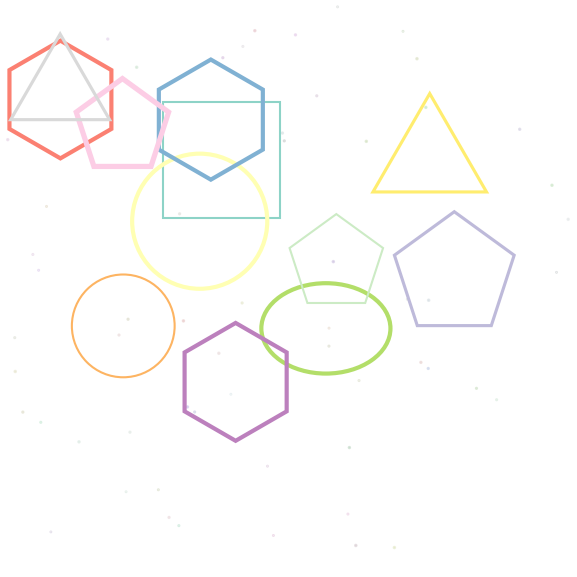[{"shape": "square", "thickness": 1, "radius": 0.5, "center": [0.384, 0.722]}, {"shape": "circle", "thickness": 2, "radius": 0.58, "center": [0.346, 0.616]}, {"shape": "pentagon", "thickness": 1.5, "radius": 0.55, "center": [0.787, 0.523]}, {"shape": "hexagon", "thickness": 2, "radius": 0.51, "center": [0.105, 0.827]}, {"shape": "hexagon", "thickness": 2, "radius": 0.52, "center": [0.365, 0.792]}, {"shape": "circle", "thickness": 1, "radius": 0.44, "center": [0.213, 0.435]}, {"shape": "oval", "thickness": 2, "radius": 0.56, "center": [0.564, 0.43]}, {"shape": "pentagon", "thickness": 2.5, "radius": 0.42, "center": [0.212, 0.779]}, {"shape": "triangle", "thickness": 1.5, "radius": 0.49, "center": [0.104, 0.841]}, {"shape": "hexagon", "thickness": 2, "radius": 0.51, "center": [0.408, 0.338]}, {"shape": "pentagon", "thickness": 1, "radius": 0.43, "center": [0.582, 0.543]}, {"shape": "triangle", "thickness": 1.5, "radius": 0.57, "center": [0.744, 0.724]}]